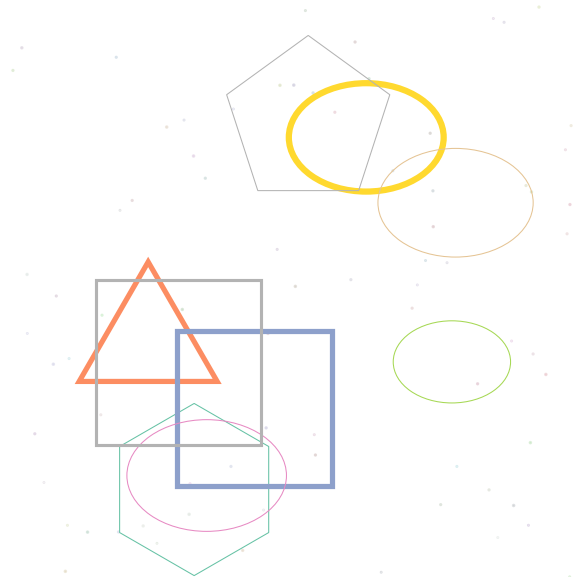[{"shape": "hexagon", "thickness": 0.5, "radius": 0.75, "center": [0.336, 0.151]}, {"shape": "triangle", "thickness": 2.5, "radius": 0.69, "center": [0.257, 0.408]}, {"shape": "square", "thickness": 2.5, "radius": 0.67, "center": [0.441, 0.292]}, {"shape": "oval", "thickness": 0.5, "radius": 0.69, "center": [0.358, 0.176]}, {"shape": "oval", "thickness": 0.5, "radius": 0.51, "center": [0.783, 0.373]}, {"shape": "oval", "thickness": 3, "radius": 0.67, "center": [0.634, 0.761]}, {"shape": "oval", "thickness": 0.5, "radius": 0.67, "center": [0.789, 0.648]}, {"shape": "pentagon", "thickness": 0.5, "radius": 0.74, "center": [0.534, 0.789]}, {"shape": "square", "thickness": 1.5, "radius": 0.71, "center": [0.308, 0.371]}]